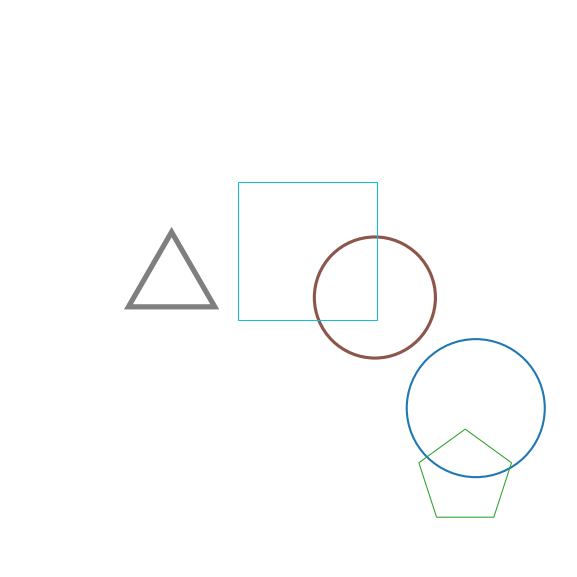[{"shape": "circle", "thickness": 1, "radius": 0.6, "center": [0.824, 0.292]}, {"shape": "pentagon", "thickness": 0.5, "radius": 0.42, "center": [0.806, 0.172]}, {"shape": "circle", "thickness": 1.5, "radius": 0.52, "center": [0.649, 0.484]}, {"shape": "triangle", "thickness": 2.5, "radius": 0.43, "center": [0.297, 0.511]}, {"shape": "square", "thickness": 0.5, "radius": 0.6, "center": [0.533, 0.564]}]